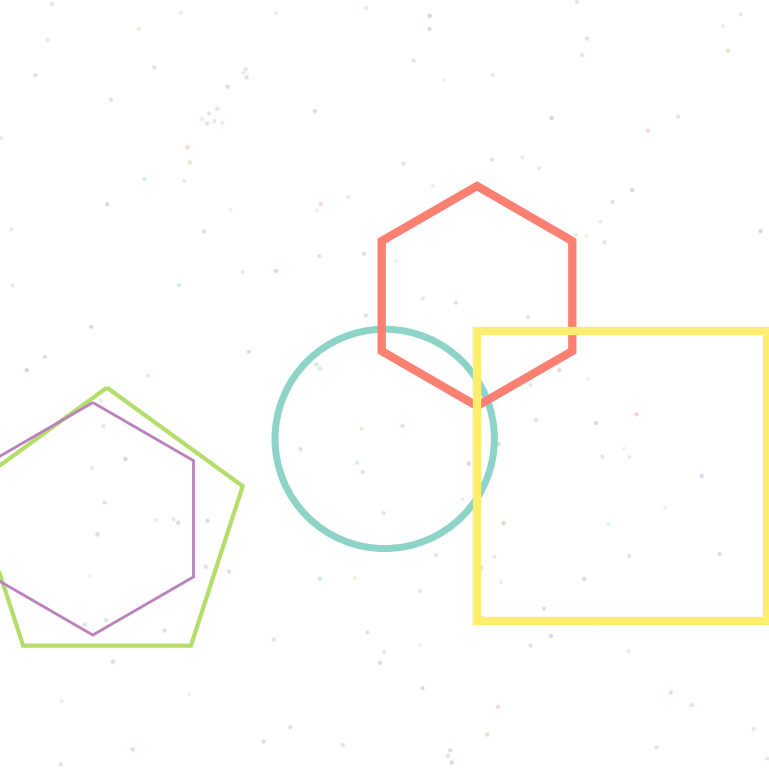[{"shape": "circle", "thickness": 2.5, "radius": 0.71, "center": [0.5, 0.43]}, {"shape": "hexagon", "thickness": 3, "radius": 0.71, "center": [0.619, 0.616]}, {"shape": "pentagon", "thickness": 1.5, "radius": 0.93, "center": [0.139, 0.311]}, {"shape": "hexagon", "thickness": 1, "radius": 0.75, "center": [0.121, 0.326]}, {"shape": "square", "thickness": 3, "radius": 0.94, "center": [0.808, 0.382]}]